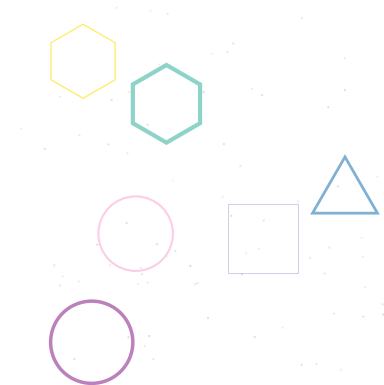[{"shape": "hexagon", "thickness": 3, "radius": 0.5, "center": [0.432, 0.73]}, {"shape": "square", "thickness": 0.5, "radius": 0.45, "center": [0.683, 0.381]}, {"shape": "triangle", "thickness": 2, "radius": 0.49, "center": [0.896, 0.495]}, {"shape": "circle", "thickness": 1.5, "radius": 0.48, "center": [0.352, 0.393]}, {"shape": "circle", "thickness": 2.5, "radius": 0.53, "center": [0.238, 0.111]}, {"shape": "hexagon", "thickness": 1, "radius": 0.48, "center": [0.216, 0.841]}]